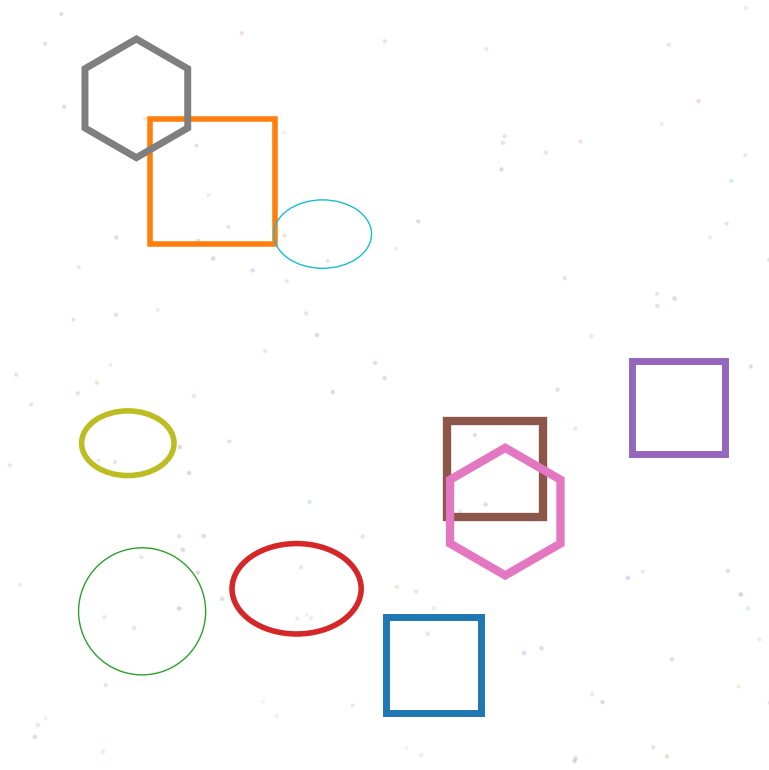[{"shape": "square", "thickness": 2.5, "radius": 0.31, "center": [0.563, 0.136]}, {"shape": "square", "thickness": 2, "radius": 0.41, "center": [0.276, 0.764]}, {"shape": "circle", "thickness": 0.5, "radius": 0.41, "center": [0.185, 0.206]}, {"shape": "oval", "thickness": 2, "radius": 0.42, "center": [0.385, 0.235]}, {"shape": "square", "thickness": 2.5, "radius": 0.3, "center": [0.881, 0.471]}, {"shape": "square", "thickness": 3, "radius": 0.31, "center": [0.643, 0.391]}, {"shape": "hexagon", "thickness": 3, "radius": 0.41, "center": [0.656, 0.336]}, {"shape": "hexagon", "thickness": 2.5, "radius": 0.39, "center": [0.177, 0.872]}, {"shape": "oval", "thickness": 2, "radius": 0.3, "center": [0.166, 0.424]}, {"shape": "oval", "thickness": 0.5, "radius": 0.32, "center": [0.419, 0.696]}]